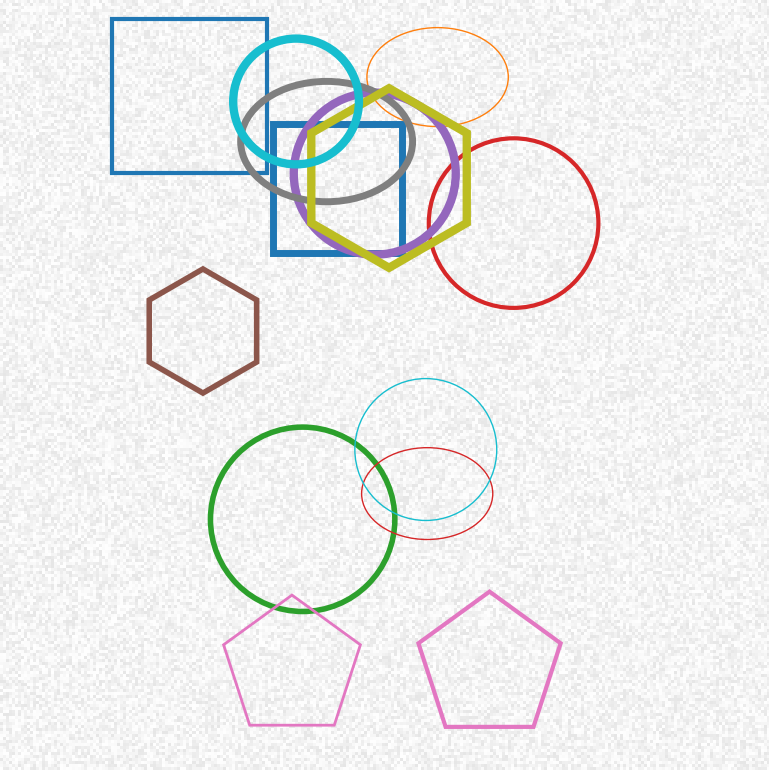[{"shape": "square", "thickness": 2.5, "radius": 0.42, "center": [0.438, 0.755]}, {"shape": "square", "thickness": 1.5, "radius": 0.5, "center": [0.246, 0.875]}, {"shape": "oval", "thickness": 0.5, "radius": 0.46, "center": [0.568, 0.9]}, {"shape": "circle", "thickness": 2, "radius": 0.6, "center": [0.393, 0.326]}, {"shape": "oval", "thickness": 0.5, "radius": 0.43, "center": [0.555, 0.359]}, {"shape": "circle", "thickness": 1.5, "radius": 0.55, "center": [0.667, 0.71]}, {"shape": "circle", "thickness": 3, "radius": 0.53, "center": [0.487, 0.774]}, {"shape": "hexagon", "thickness": 2, "radius": 0.4, "center": [0.264, 0.57]}, {"shape": "pentagon", "thickness": 1, "radius": 0.47, "center": [0.379, 0.134]}, {"shape": "pentagon", "thickness": 1.5, "radius": 0.49, "center": [0.636, 0.135]}, {"shape": "oval", "thickness": 2.5, "radius": 0.56, "center": [0.424, 0.816]}, {"shape": "hexagon", "thickness": 3, "radius": 0.58, "center": [0.505, 0.769]}, {"shape": "circle", "thickness": 0.5, "radius": 0.46, "center": [0.553, 0.416]}, {"shape": "circle", "thickness": 3, "radius": 0.41, "center": [0.384, 0.868]}]